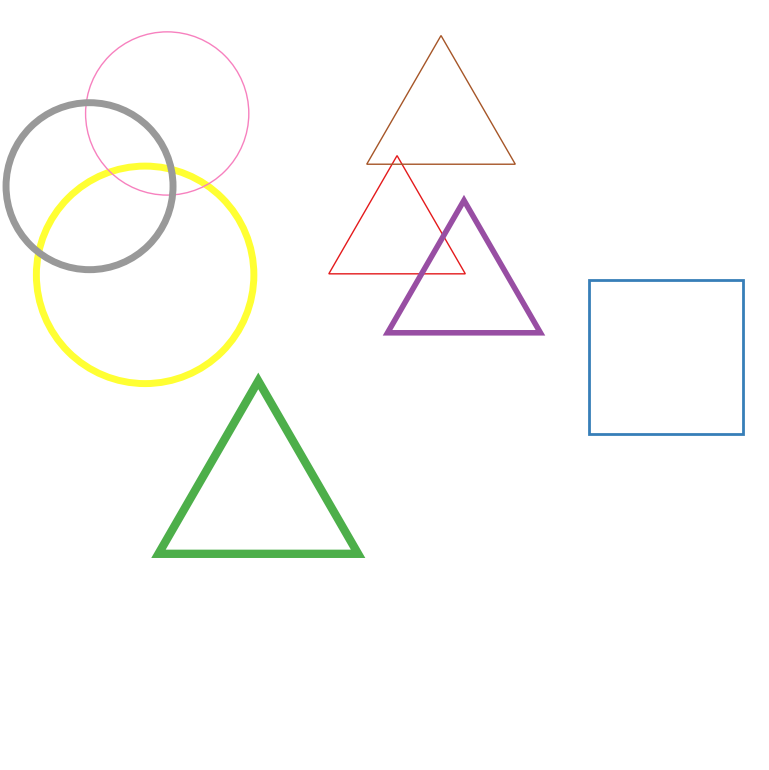[{"shape": "triangle", "thickness": 0.5, "radius": 0.51, "center": [0.516, 0.696]}, {"shape": "square", "thickness": 1, "radius": 0.5, "center": [0.865, 0.536]}, {"shape": "triangle", "thickness": 3, "radius": 0.75, "center": [0.335, 0.356]}, {"shape": "triangle", "thickness": 2, "radius": 0.57, "center": [0.603, 0.625]}, {"shape": "circle", "thickness": 2.5, "radius": 0.71, "center": [0.188, 0.643]}, {"shape": "triangle", "thickness": 0.5, "radius": 0.56, "center": [0.573, 0.842]}, {"shape": "circle", "thickness": 0.5, "radius": 0.53, "center": [0.217, 0.853]}, {"shape": "circle", "thickness": 2.5, "radius": 0.54, "center": [0.116, 0.758]}]